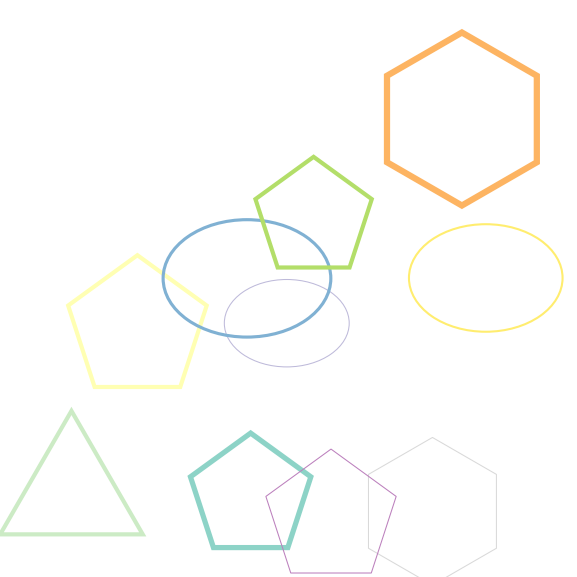[{"shape": "pentagon", "thickness": 2.5, "radius": 0.55, "center": [0.434, 0.14]}, {"shape": "pentagon", "thickness": 2, "radius": 0.63, "center": [0.238, 0.431]}, {"shape": "oval", "thickness": 0.5, "radius": 0.54, "center": [0.497, 0.439]}, {"shape": "oval", "thickness": 1.5, "radius": 0.73, "center": [0.428, 0.517]}, {"shape": "hexagon", "thickness": 3, "radius": 0.75, "center": [0.8, 0.793]}, {"shape": "pentagon", "thickness": 2, "radius": 0.53, "center": [0.543, 0.622]}, {"shape": "hexagon", "thickness": 0.5, "radius": 0.64, "center": [0.749, 0.114]}, {"shape": "pentagon", "thickness": 0.5, "radius": 0.59, "center": [0.573, 0.103]}, {"shape": "triangle", "thickness": 2, "radius": 0.71, "center": [0.124, 0.145]}, {"shape": "oval", "thickness": 1, "radius": 0.66, "center": [0.841, 0.518]}]